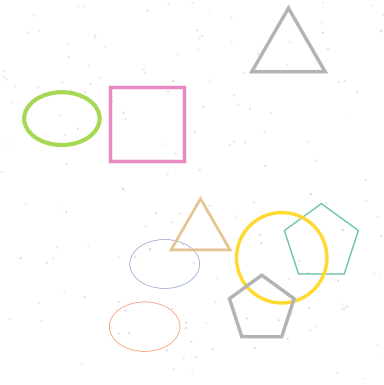[{"shape": "pentagon", "thickness": 1, "radius": 0.5, "center": [0.835, 0.37]}, {"shape": "oval", "thickness": 0.5, "radius": 0.46, "center": [0.376, 0.152]}, {"shape": "oval", "thickness": 0.5, "radius": 0.45, "center": [0.428, 0.314]}, {"shape": "square", "thickness": 2.5, "radius": 0.48, "center": [0.382, 0.679]}, {"shape": "oval", "thickness": 3, "radius": 0.49, "center": [0.161, 0.692]}, {"shape": "circle", "thickness": 2.5, "radius": 0.59, "center": [0.732, 0.33]}, {"shape": "triangle", "thickness": 2, "radius": 0.44, "center": [0.521, 0.395]}, {"shape": "triangle", "thickness": 2.5, "radius": 0.55, "center": [0.749, 0.869]}, {"shape": "pentagon", "thickness": 2.5, "radius": 0.44, "center": [0.68, 0.197]}]